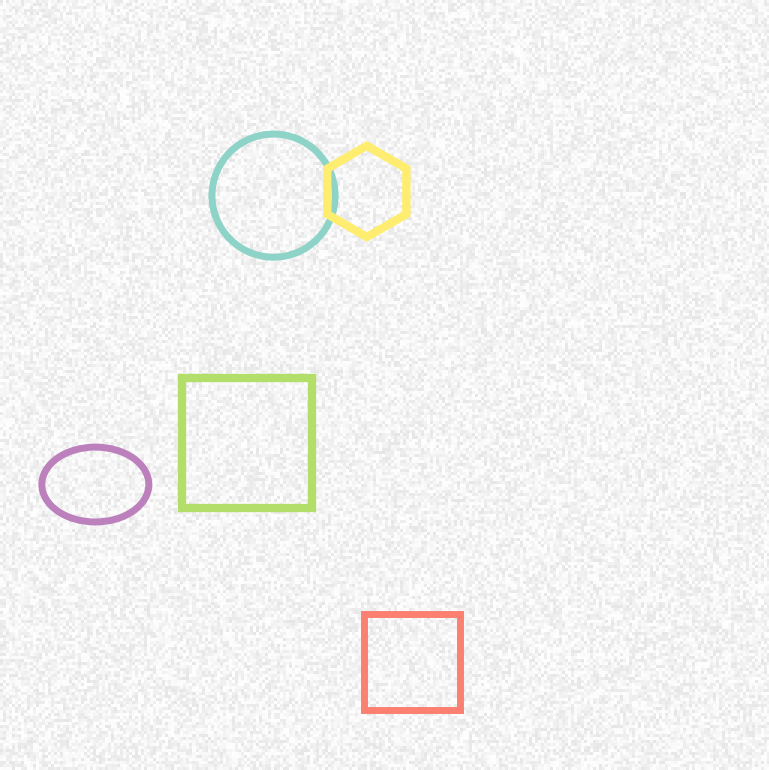[{"shape": "circle", "thickness": 2.5, "radius": 0.4, "center": [0.355, 0.746]}, {"shape": "square", "thickness": 2.5, "radius": 0.31, "center": [0.536, 0.14]}, {"shape": "square", "thickness": 3, "radius": 0.42, "center": [0.321, 0.425]}, {"shape": "oval", "thickness": 2.5, "radius": 0.35, "center": [0.124, 0.371]}, {"shape": "hexagon", "thickness": 3, "radius": 0.3, "center": [0.476, 0.751]}]